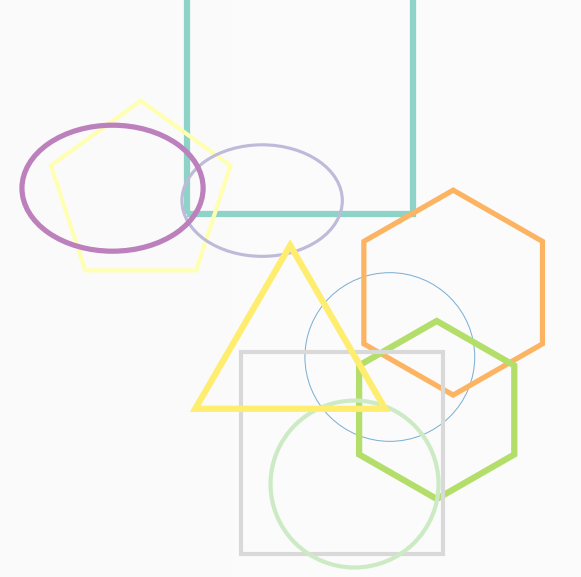[{"shape": "square", "thickness": 3, "radius": 0.97, "center": [0.517, 0.823]}, {"shape": "pentagon", "thickness": 2, "radius": 0.81, "center": [0.242, 0.662]}, {"shape": "oval", "thickness": 1.5, "radius": 0.69, "center": [0.451, 0.652]}, {"shape": "circle", "thickness": 0.5, "radius": 0.73, "center": [0.671, 0.381]}, {"shape": "hexagon", "thickness": 2.5, "radius": 0.89, "center": [0.78, 0.492]}, {"shape": "hexagon", "thickness": 3, "radius": 0.77, "center": [0.751, 0.289]}, {"shape": "square", "thickness": 2, "radius": 0.87, "center": [0.589, 0.215]}, {"shape": "oval", "thickness": 2.5, "radius": 0.78, "center": [0.194, 0.673]}, {"shape": "circle", "thickness": 2, "radius": 0.72, "center": [0.61, 0.161]}, {"shape": "triangle", "thickness": 3, "radius": 0.94, "center": [0.499, 0.386]}]